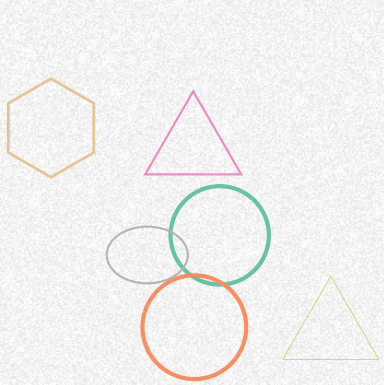[{"shape": "circle", "thickness": 3, "radius": 0.64, "center": [0.571, 0.389]}, {"shape": "circle", "thickness": 3, "radius": 0.67, "center": [0.505, 0.15]}, {"shape": "triangle", "thickness": 1.5, "radius": 0.72, "center": [0.502, 0.619]}, {"shape": "triangle", "thickness": 0.5, "radius": 0.72, "center": [0.859, 0.138]}, {"shape": "hexagon", "thickness": 2, "radius": 0.64, "center": [0.133, 0.668]}, {"shape": "oval", "thickness": 1.5, "radius": 0.53, "center": [0.383, 0.338]}]